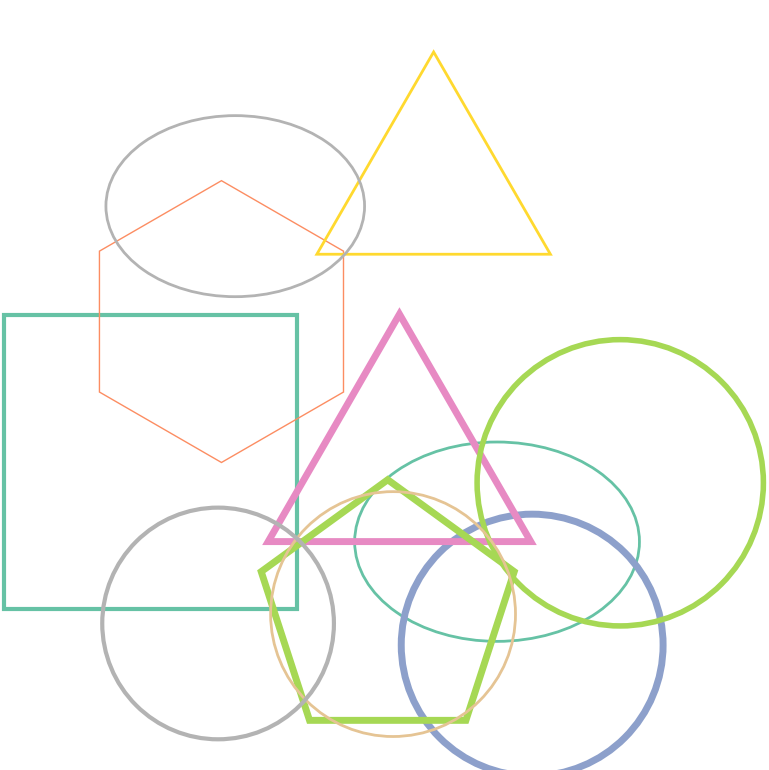[{"shape": "oval", "thickness": 1, "radius": 0.92, "center": [0.646, 0.297]}, {"shape": "square", "thickness": 1.5, "radius": 0.95, "center": [0.195, 0.4]}, {"shape": "hexagon", "thickness": 0.5, "radius": 0.91, "center": [0.288, 0.582]}, {"shape": "circle", "thickness": 2.5, "radius": 0.85, "center": [0.691, 0.162]}, {"shape": "triangle", "thickness": 2.5, "radius": 0.98, "center": [0.519, 0.395]}, {"shape": "pentagon", "thickness": 2.5, "radius": 0.86, "center": [0.504, 0.204]}, {"shape": "circle", "thickness": 2, "radius": 0.93, "center": [0.806, 0.373]}, {"shape": "triangle", "thickness": 1, "radius": 0.88, "center": [0.563, 0.757]}, {"shape": "circle", "thickness": 1, "radius": 0.8, "center": [0.51, 0.202]}, {"shape": "circle", "thickness": 1.5, "radius": 0.75, "center": [0.283, 0.19]}, {"shape": "oval", "thickness": 1, "radius": 0.84, "center": [0.306, 0.732]}]